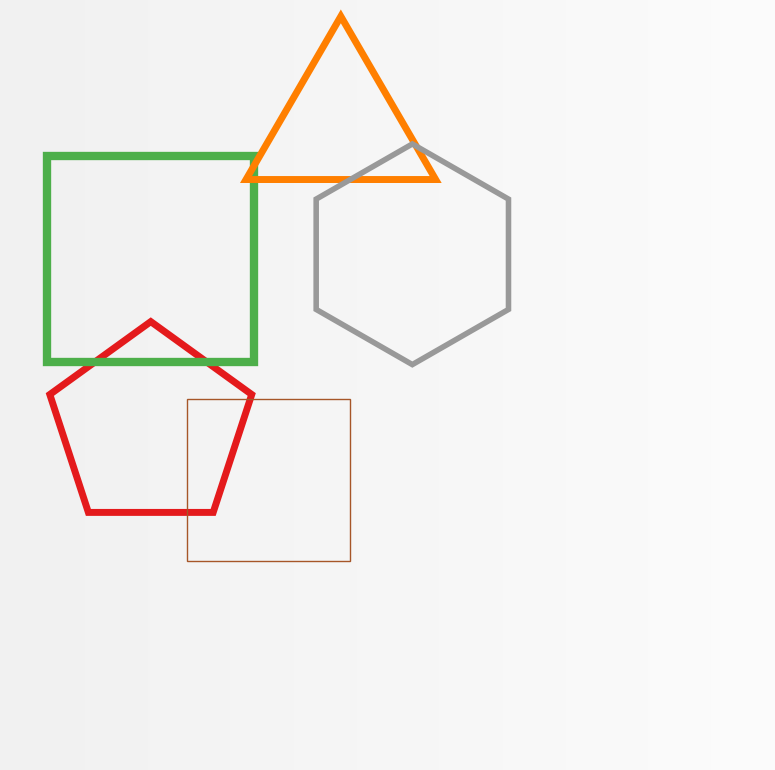[{"shape": "pentagon", "thickness": 2.5, "radius": 0.68, "center": [0.195, 0.445]}, {"shape": "square", "thickness": 3, "radius": 0.67, "center": [0.194, 0.664]}, {"shape": "triangle", "thickness": 2.5, "radius": 0.71, "center": [0.44, 0.837]}, {"shape": "square", "thickness": 0.5, "radius": 0.53, "center": [0.347, 0.377]}, {"shape": "hexagon", "thickness": 2, "radius": 0.72, "center": [0.532, 0.67]}]